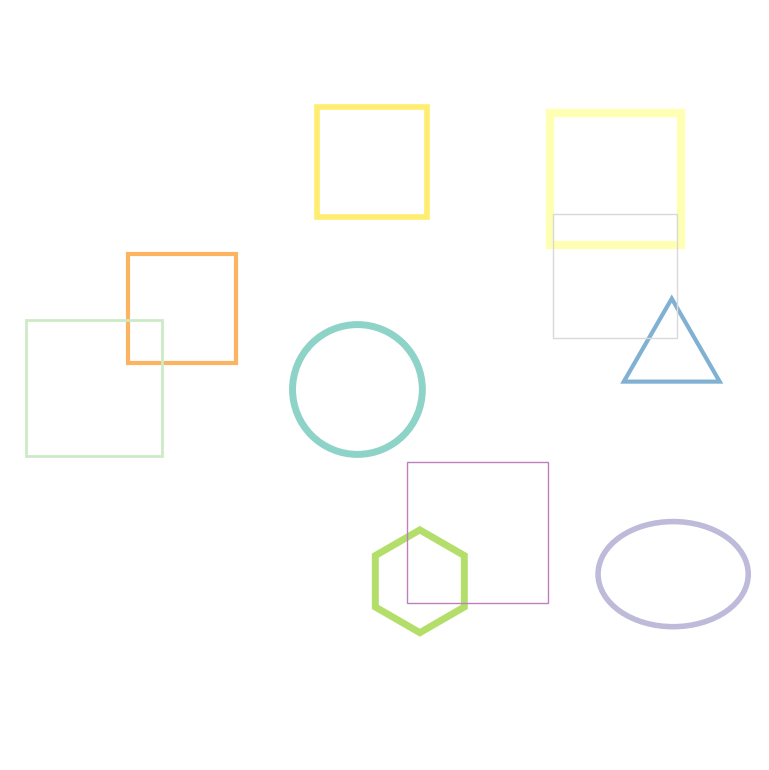[{"shape": "circle", "thickness": 2.5, "radius": 0.42, "center": [0.464, 0.494]}, {"shape": "square", "thickness": 3, "radius": 0.43, "center": [0.799, 0.767]}, {"shape": "oval", "thickness": 2, "radius": 0.49, "center": [0.874, 0.254]}, {"shape": "triangle", "thickness": 1.5, "radius": 0.36, "center": [0.872, 0.54]}, {"shape": "square", "thickness": 1.5, "radius": 0.35, "center": [0.236, 0.6]}, {"shape": "hexagon", "thickness": 2.5, "radius": 0.33, "center": [0.545, 0.245]}, {"shape": "square", "thickness": 0.5, "radius": 0.4, "center": [0.799, 0.641]}, {"shape": "square", "thickness": 0.5, "radius": 0.46, "center": [0.62, 0.308]}, {"shape": "square", "thickness": 1, "radius": 0.44, "center": [0.122, 0.497]}, {"shape": "square", "thickness": 2, "radius": 0.36, "center": [0.484, 0.789]}]